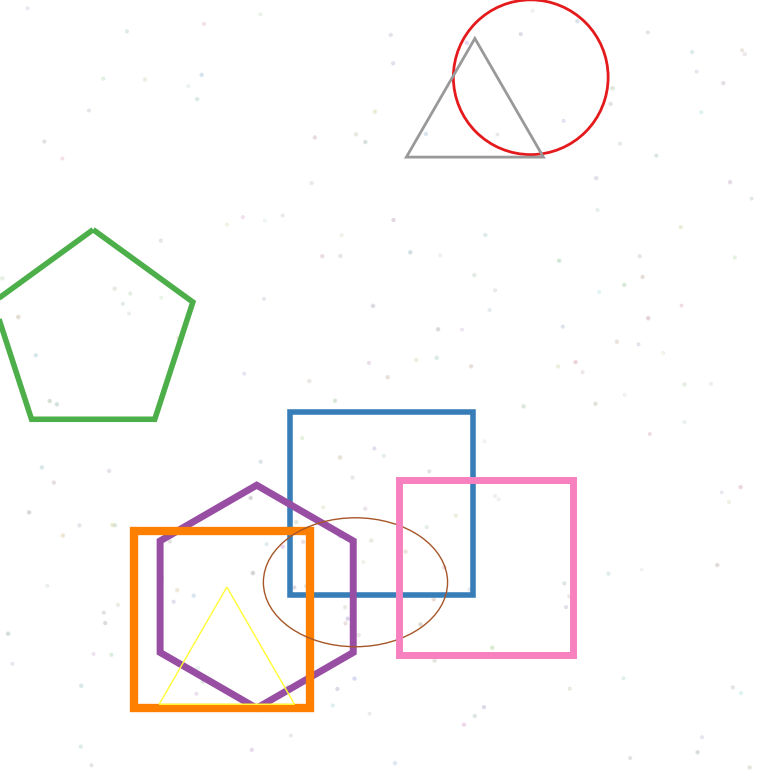[{"shape": "circle", "thickness": 1, "radius": 0.5, "center": [0.689, 0.9]}, {"shape": "square", "thickness": 2, "radius": 0.59, "center": [0.496, 0.346]}, {"shape": "pentagon", "thickness": 2, "radius": 0.68, "center": [0.121, 0.566]}, {"shape": "hexagon", "thickness": 2.5, "radius": 0.72, "center": [0.333, 0.225]}, {"shape": "square", "thickness": 3, "radius": 0.57, "center": [0.288, 0.195]}, {"shape": "triangle", "thickness": 0.5, "radius": 0.51, "center": [0.295, 0.136]}, {"shape": "oval", "thickness": 0.5, "radius": 0.6, "center": [0.462, 0.244]}, {"shape": "square", "thickness": 2.5, "radius": 0.57, "center": [0.631, 0.263]}, {"shape": "triangle", "thickness": 1, "radius": 0.51, "center": [0.617, 0.847]}]